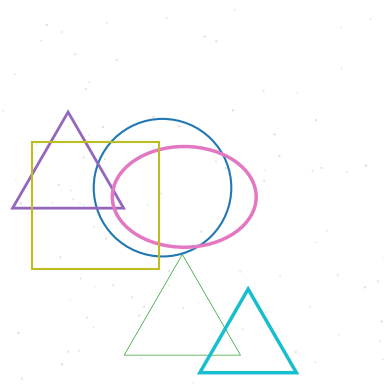[{"shape": "circle", "thickness": 1.5, "radius": 0.89, "center": [0.422, 0.513]}, {"shape": "triangle", "thickness": 0.5, "radius": 0.87, "center": [0.474, 0.165]}, {"shape": "triangle", "thickness": 2, "radius": 0.83, "center": [0.177, 0.543]}, {"shape": "oval", "thickness": 2.5, "radius": 0.93, "center": [0.479, 0.489]}, {"shape": "square", "thickness": 1.5, "radius": 0.82, "center": [0.249, 0.467]}, {"shape": "triangle", "thickness": 2.5, "radius": 0.72, "center": [0.644, 0.104]}]